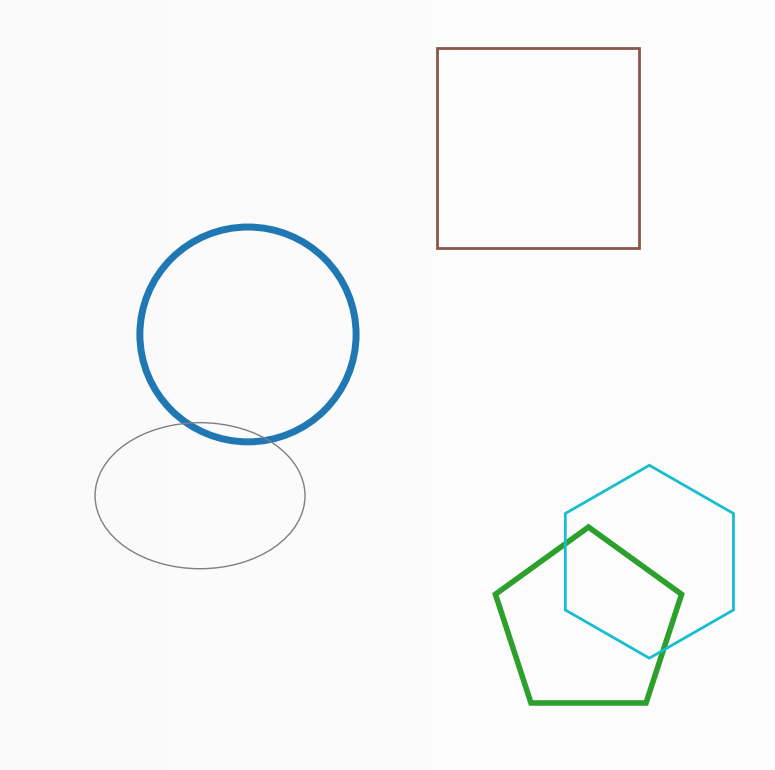[{"shape": "circle", "thickness": 2.5, "radius": 0.7, "center": [0.32, 0.566]}, {"shape": "pentagon", "thickness": 2, "radius": 0.63, "center": [0.759, 0.189]}, {"shape": "square", "thickness": 1, "radius": 0.65, "center": [0.694, 0.808]}, {"shape": "oval", "thickness": 0.5, "radius": 0.68, "center": [0.258, 0.356]}, {"shape": "hexagon", "thickness": 1, "radius": 0.63, "center": [0.838, 0.27]}]